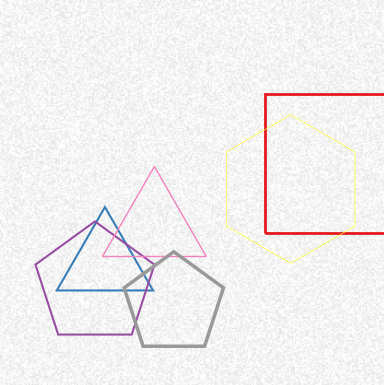[{"shape": "square", "thickness": 2, "radius": 0.9, "center": [0.868, 0.575]}, {"shape": "triangle", "thickness": 1.5, "radius": 0.72, "center": [0.273, 0.318]}, {"shape": "pentagon", "thickness": 1.5, "radius": 0.81, "center": [0.247, 0.262]}, {"shape": "hexagon", "thickness": 0.5, "radius": 0.96, "center": [0.755, 0.509]}, {"shape": "triangle", "thickness": 1, "radius": 0.78, "center": [0.401, 0.412]}, {"shape": "pentagon", "thickness": 2.5, "radius": 0.68, "center": [0.451, 0.21]}]